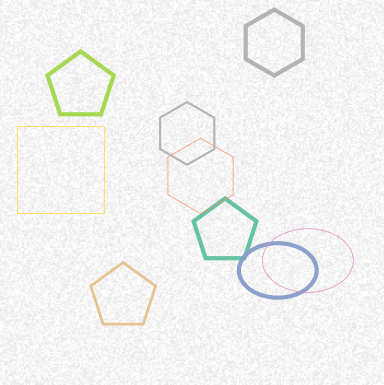[{"shape": "pentagon", "thickness": 3, "radius": 0.43, "center": [0.585, 0.399]}, {"shape": "hexagon", "thickness": 0.5, "radius": 0.49, "center": [0.521, 0.543]}, {"shape": "oval", "thickness": 3, "radius": 0.51, "center": [0.722, 0.298]}, {"shape": "oval", "thickness": 0.5, "radius": 0.59, "center": [0.8, 0.323]}, {"shape": "pentagon", "thickness": 3, "radius": 0.45, "center": [0.209, 0.776]}, {"shape": "square", "thickness": 0.5, "radius": 0.57, "center": [0.158, 0.56]}, {"shape": "pentagon", "thickness": 2, "radius": 0.44, "center": [0.32, 0.23]}, {"shape": "hexagon", "thickness": 3, "radius": 0.43, "center": [0.712, 0.889]}, {"shape": "hexagon", "thickness": 1.5, "radius": 0.41, "center": [0.486, 0.653]}]